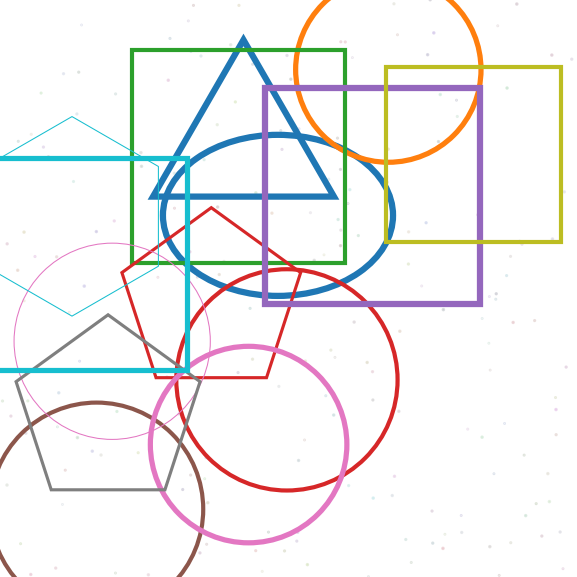[{"shape": "triangle", "thickness": 3, "radius": 0.9, "center": [0.422, 0.749]}, {"shape": "oval", "thickness": 3, "radius": 1.0, "center": [0.481, 0.626]}, {"shape": "circle", "thickness": 2.5, "radius": 0.8, "center": [0.672, 0.879]}, {"shape": "square", "thickness": 2, "radius": 0.93, "center": [0.413, 0.728]}, {"shape": "circle", "thickness": 2, "radius": 0.96, "center": [0.497, 0.341]}, {"shape": "pentagon", "thickness": 1.5, "radius": 0.81, "center": [0.366, 0.477]}, {"shape": "square", "thickness": 3, "radius": 0.93, "center": [0.645, 0.659]}, {"shape": "circle", "thickness": 2, "radius": 0.92, "center": [0.167, 0.117]}, {"shape": "circle", "thickness": 0.5, "radius": 0.85, "center": [0.194, 0.408]}, {"shape": "circle", "thickness": 2.5, "radius": 0.85, "center": [0.43, 0.229]}, {"shape": "pentagon", "thickness": 1.5, "radius": 0.84, "center": [0.187, 0.286]}, {"shape": "square", "thickness": 2, "radius": 0.76, "center": [0.82, 0.731]}, {"shape": "hexagon", "thickness": 0.5, "radius": 0.86, "center": [0.125, 0.625]}, {"shape": "square", "thickness": 2.5, "radius": 0.92, "center": [0.14, 0.542]}]